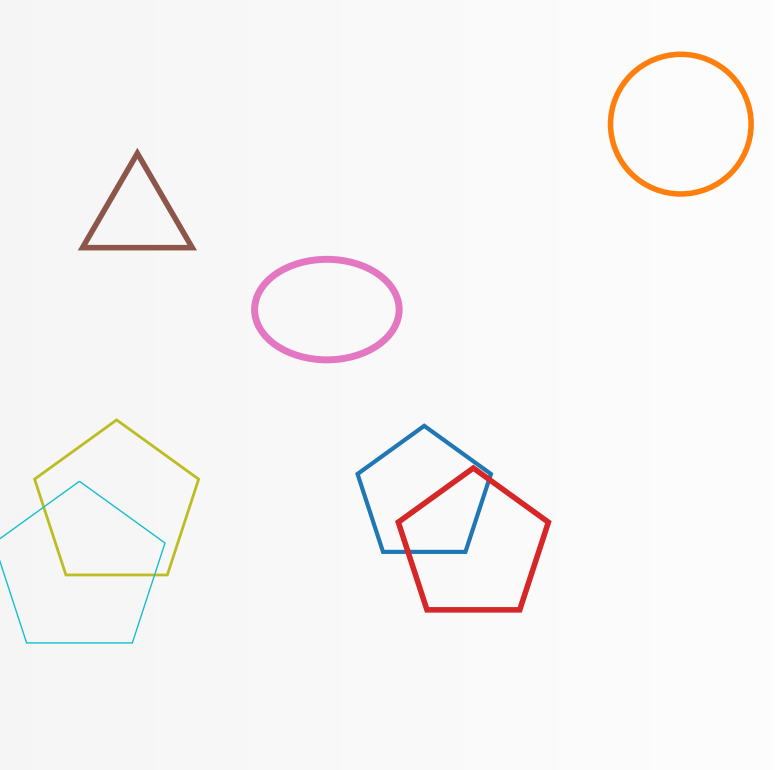[{"shape": "pentagon", "thickness": 1.5, "radius": 0.45, "center": [0.547, 0.356]}, {"shape": "circle", "thickness": 2, "radius": 0.45, "center": [0.878, 0.839]}, {"shape": "pentagon", "thickness": 2, "radius": 0.51, "center": [0.611, 0.29]}, {"shape": "triangle", "thickness": 2, "radius": 0.41, "center": [0.177, 0.719]}, {"shape": "oval", "thickness": 2.5, "radius": 0.47, "center": [0.422, 0.598]}, {"shape": "pentagon", "thickness": 1, "radius": 0.56, "center": [0.15, 0.343]}, {"shape": "pentagon", "thickness": 0.5, "radius": 0.58, "center": [0.103, 0.259]}]